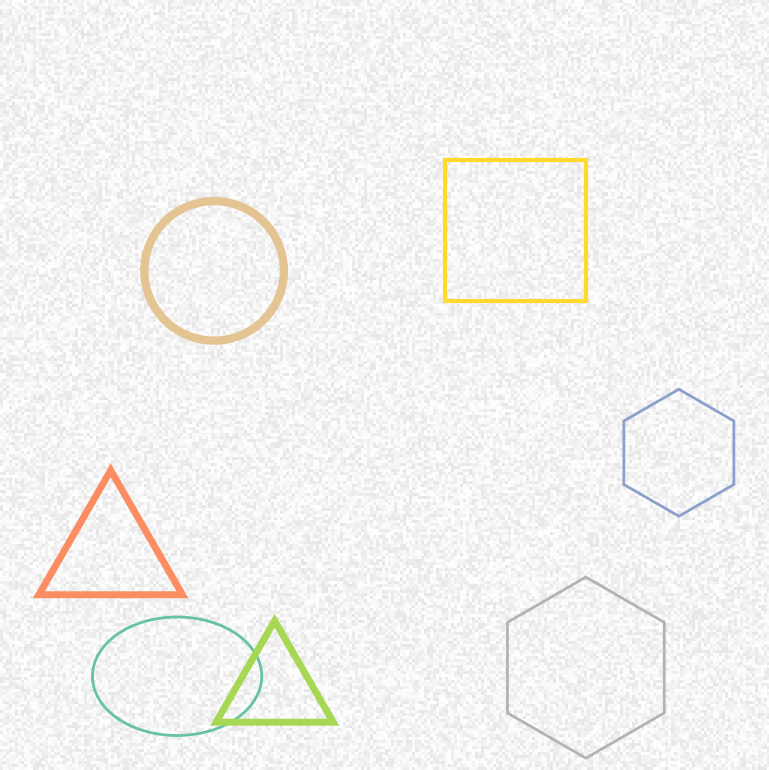[{"shape": "oval", "thickness": 1, "radius": 0.55, "center": [0.23, 0.122]}, {"shape": "triangle", "thickness": 2.5, "radius": 0.54, "center": [0.144, 0.281]}, {"shape": "hexagon", "thickness": 1, "radius": 0.41, "center": [0.882, 0.412]}, {"shape": "triangle", "thickness": 2.5, "radius": 0.44, "center": [0.357, 0.106]}, {"shape": "square", "thickness": 1.5, "radius": 0.46, "center": [0.67, 0.701]}, {"shape": "circle", "thickness": 3, "radius": 0.45, "center": [0.278, 0.648]}, {"shape": "hexagon", "thickness": 1, "radius": 0.59, "center": [0.761, 0.133]}]